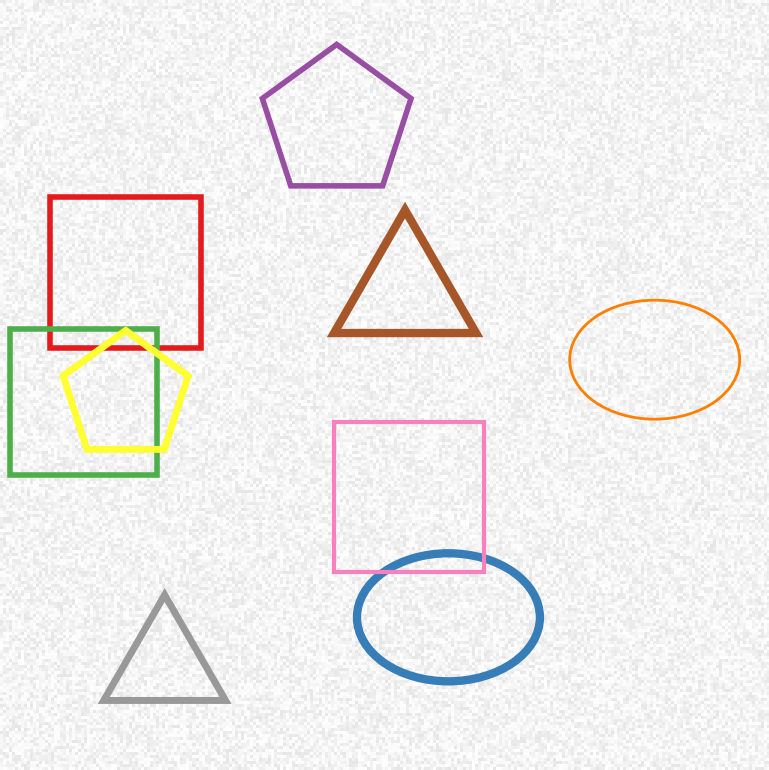[{"shape": "square", "thickness": 2, "radius": 0.49, "center": [0.163, 0.646]}, {"shape": "oval", "thickness": 3, "radius": 0.59, "center": [0.582, 0.198]}, {"shape": "square", "thickness": 2, "radius": 0.48, "center": [0.108, 0.478]}, {"shape": "pentagon", "thickness": 2, "radius": 0.51, "center": [0.437, 0.841]}, {"shape": "oval", "thickness": 1, "radius": 0.55, "center": [0.85, 0.533]}, {"shape": "pentagon", "thickness": 2.5, "radius": 0.43, "center": [0.163, 0.485]}, {"shape": "triangle", "thickness": 3, "radius": 0.53, "center": [0.526, 0.621]}, {"shape": "square", "thickness": 1.5, "radius": 0.49, "center": [0.531, 0.354]}, {"shape": "triangle", "thickness": 2.5, "radius": 0.46, "center": [0.214, 0.136]}]